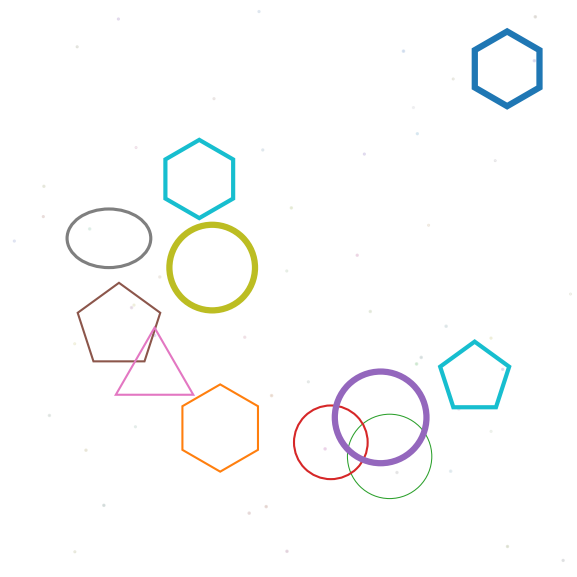[{"shape": "hexagon", "thickness": 3, "radius": 0.32, "center": [0.878, 0.88]}, {"shape": "hexagon", "thickness": 1, "radius": 0.38, "center": [0.381, 0.258]}, {"shape": "circle", "thickness": 0.5, "radius": 0.37, "center": [0.675, 0.209]}, {"shape": "circle", "thickness": 1, "radius": 0.32, "center": [0.573, 0.233]}, {"shape": "circle", "thickness": 3, "radius": 0.4, "center": [0.659, 0.276]}, {"shape": "pentagon", "thickness": 1, "radius": 0.38, "center": [0.206, 0.434]}, {"shape": "triangle", "thickness": 1, "radius": 0.39, "center": [0.268, 0.354]}, {"shape": "oval", "thickness": 1.5, "radius": 0.36, "center": [0.189, 0.587]}, {"shape": "circle", "thickness": 3, "radius": 0.37, "center": [0.367, 0.536]}, {"shape": "pentagon", "thickness": 2, "radius": 0.31, "center": [0.822, 0.345]}, {"shape": "hexagon", "thickness": 2, "radius": 0.34, "center": [0.345, 0.689]}]